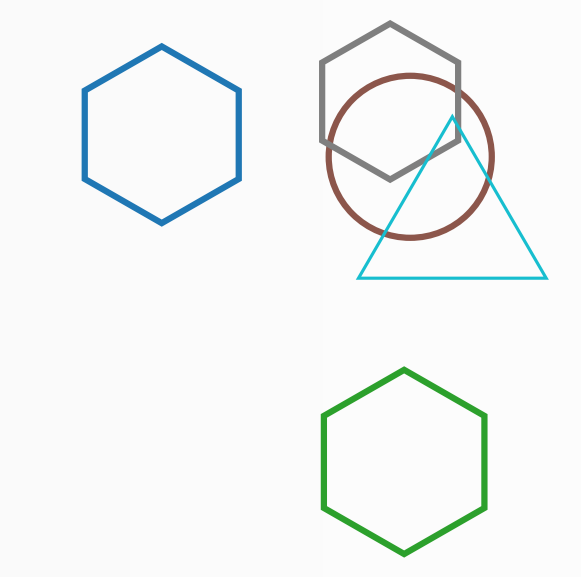[{"shape": "hexagon", "thickness": 3, "radius": 0.76, "center": [0.278, 0.766]}, {"shape": "hexagon", "thickness": 3, "radius": 0.8, "center": [0.695, 0.199]}, {"shape": "circle", "thickness": 3, "radius": 0.7, "center": [0.706, 0.728]}, {"shape": "hexagon", "thickness": 3, "radius": 0.68, "center": [0.671, 0.823]}, {"shape": "triangle", "thickness": 1.5, "radius": 0.93, "center": [0.778, 0.611]}]